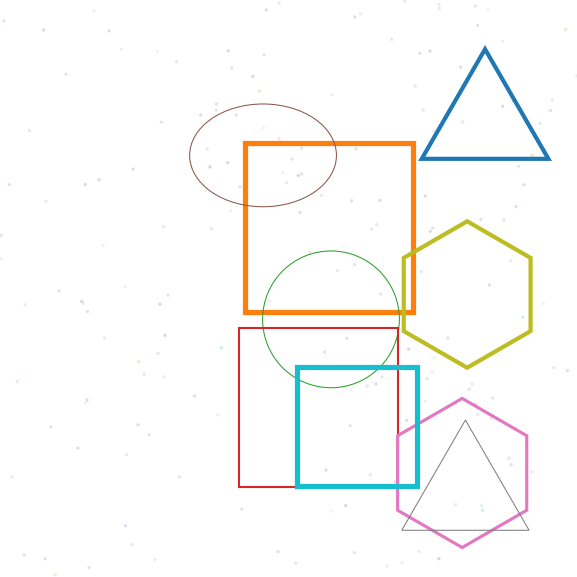[{"shape": "triangle", "thickness": 2, "radius": 0.63, "center": [0.84, 0.787]}, {"shape": "square", "thickness": 2.5, "radius": 0.73, "center": [0.57, 0.606]}, {"shape": "circle", "thickness": 0.5, "radius": 0.59, "center": [0.573, 0.446]}, {"shape": "square", "thickness": 1, "radius": 0.69, "center": [0.552, 0.294]}, {"shape": "oval", "thickness": 0.5, "radius": 0.64, "center": [0.455, 0.73]}, {"shape": "hexagon", "thickness": 1.5, "radius": 0.65, "center": [0.8, 0.18]}, {"shape": "triangle", "thickness": 0.5, "radius": 0.64, "center": [0.806, 0.145]}, {"shape": "hexagon", "thickness": 2, "radius": 0.63, "center": [0.809, 0.489]}, {"shape": "square", "thickness": 2.5, "radius": 0.52, "center": [0.618, 0.261]}]